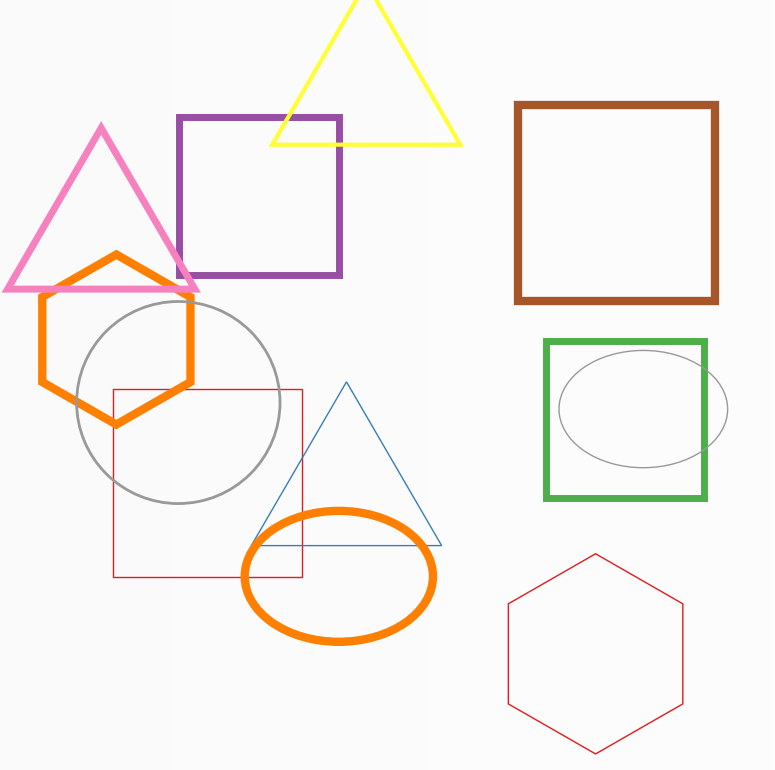[{"shape": "square", "thickness": 0.5, "radius": 0.61, "center": [0.267, 0.373]}, {"shape": "hexagon", "thickness": 0.5, "radius": 0.65, "center": [0.768, 0.151]}, {"shape": "triangle", "thickness": 0.5, "radius": 0.71, "center": [0.447, 0.362]}, {"shape": "square", "thickness": 2.5, "radius": 0.51, "center": [0.807, 0.455]}, {"shape": "square", "thickness": 2.5, "radius": 0.51, "center": [0.334, 0.745]}, {"shape": "hexagon", "thickness": 3, "radius": 0.55, "center": [0.15, 0.559]}, {"shape": "oval", "thickness": 3, "radius": 0.61, "center": [0.437, 0.252]}, {"shape": "triangle", "thickness": 1.5, "radius": 0.7, "center": [0.473, 0.882]}, {"shape": "square", "thickness": 3, "radius": 0.64, "center": [0.795, 0.736]}, {"shape": "triangle", "thickness": 2.5, "radius": 0.7, "center": [0.131, 0.694]}, {"shape": "oval", "thickness": 0.5, "radius": 0.54, "center": [0.83, 0.469]}, {"shape": "circle", "thickness": 1, "radius": 0.66, "center": [0.23, 0.477]}]